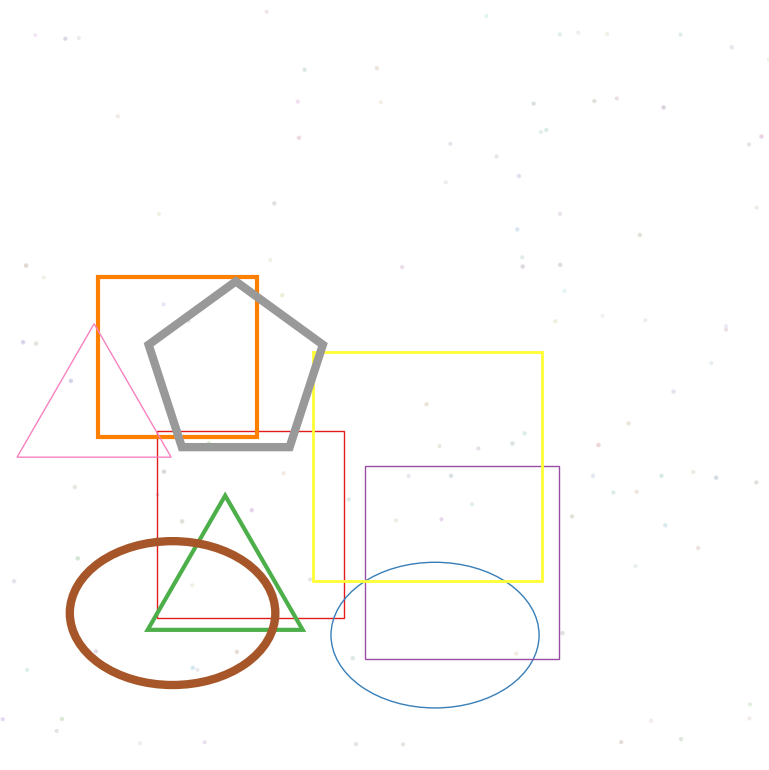[{"shape": "square", "thickness": 0.5, "radius": 0.61, "center": [0.326, 0.319]}, {"shape": "oval", "thickness": 0.5, "radius": 0.68, "center": [0.565, 0.175]}, {"shape": "triangle", "thickness": 1.5, "radius": 0.58, "center": [0.292, 0.24]}, {"shape": "square", "thickness": 0.5, "radius": 0.63, "center": [0.6, 0.27]}, {"shape": "square", "thickness": 1.5, "radius": 0.52, "center": [0.231, 0.537]}, {"shape": "square", "thickness": 1, "radius": 0.74, "center": [0.555, 0.394]}, {"shape": "oval", "thickness": 3, "radius": 0.67, "center": [0.224, 0.204]}, {"shape": "triangle", "thickness": 0.5, "radius": 0.58, "center": [0.122, 0.464]}, {"shape": "pentagon", "thickness": 3, "radius": 0.59, "center": [0.306, 0.516]}]